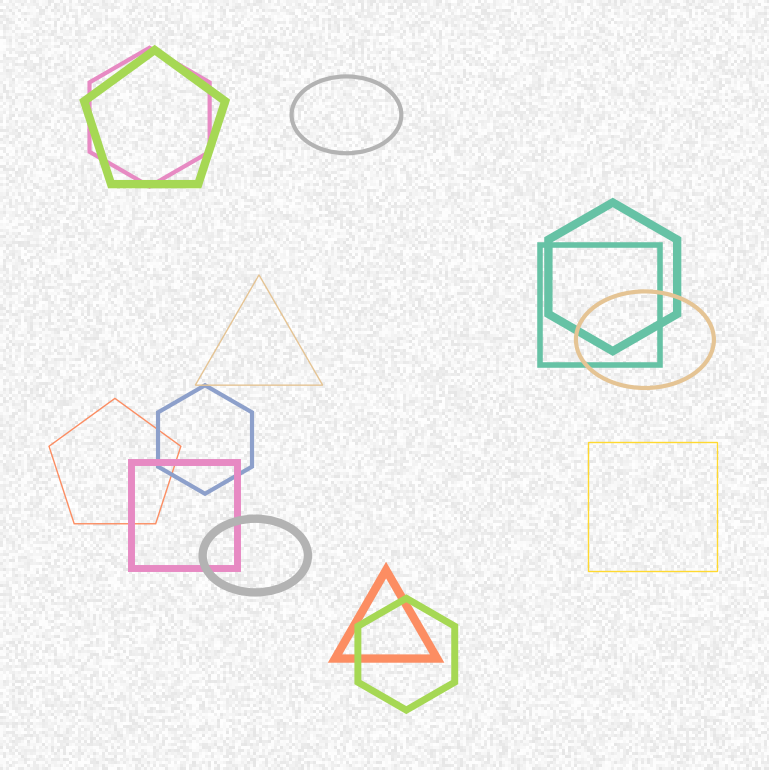[{"shape": "hexagon", "thickness": 3, "radius": 0.48, "center": [0.796, 0.64]}, {"shape": "square", "thickness": 2, "radius": 0.39, "center": [0.779, 0.604]}, {"shape": "triangle", "thickness": 3, "radius": 0.38, "center": [0.501, 0.183]}, {"shape": "pentagon", "thickness": 0.5, "radius": 0.45, "center": [0.149, 0.393]}, {"shape": "hexagon", "thickness": 1.5, "radius": 0.35, "center": [0.266, 0.429]}, {"shape": "hexagon", "thickness": 1.5, "radius": 0.45, "center": [0.194, 0.848]}, {"shape": "square", "thickness": 2.5, "radius": 0.34, "center": [0.239, 0.331]}, {"shape": "pentagon", "thickness": 3, "radius": 0.48, "center": [0.201, 0.839]}, {"shape": "hexagon", "thickness": 2.5, "radius": 0.36, "center": [0.528, 0.15]}, {"shape": "square", "thickness": 0.5, "radius": 0.42, "center": [0.848, 0.342]}, {"shape": "triangle", "thickness": 0.5, "radius": 0.48, "center": [0.336, 0.548]}, {"shape": "oval", "thickness": 1.5, "radius": 0.45, "center": [0.838, 0.559]}, {"shape": "oval", "thickness": 3, "radius": 0.34, "center": [0.332, 0.278]}, {"shape": "oval", "thickness": 1.5, "radius": 0.36, "center": [0.45, 0.851]}]